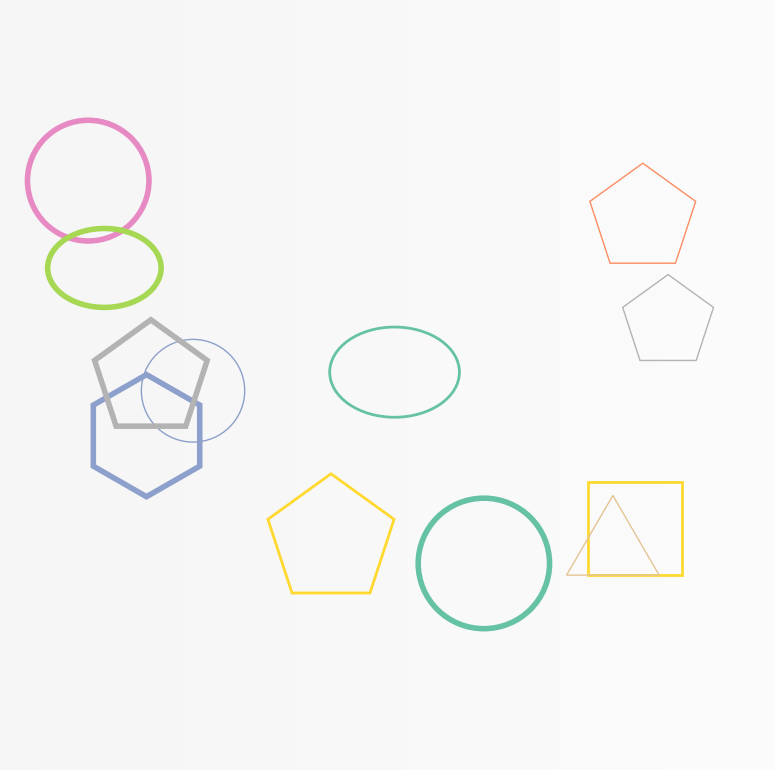[{"shape": "circle", "thickness": 2, "radius": 0.42, "center": [0.624, 0.268]}, {"shape": "oval", "thickness": 1, "radius": 0.42, "center": [0.509, 0.517]}, {"shape": "pentagon", "thickness": 0.5, "radius": 0.36, "center": [0.829, 0.716]}, {"shape": "hexagon", "thickness": 2, "radius": 0.4, "center": [0.189, 0.434]}, {"shape": "circle", "thickness": 0.5, "radius": 0.33, "center": [0.249, 0.493]}, {"shape": "circle", "thickness": 2, "radius": 0.39, "center": [0.114, 0.765]}, {"shape": "oval", "thickness": 2, "radius": 0.37, "center": [0.135, 0.652]}, {"shape": "pentagon", "thickness": 1, "radius": 0.43, "center": [0.427, 0.299]}, {"shape": "square", "thickness": 1, "radius": 0.3, "center": [0.819, 0.314]}, {"shape": "triangle", "thickness": 0.5, "radius": 0.34, "center": [0.791, 0.288]}, {"shape": "pentagon", "thickness": 2, "radius": 0.38, "center": [0.195, 0.508]}, {"shape": "pentagon", "thickness": 0.5, "radius": 0.31, "center": [0.862, 0.582]}]